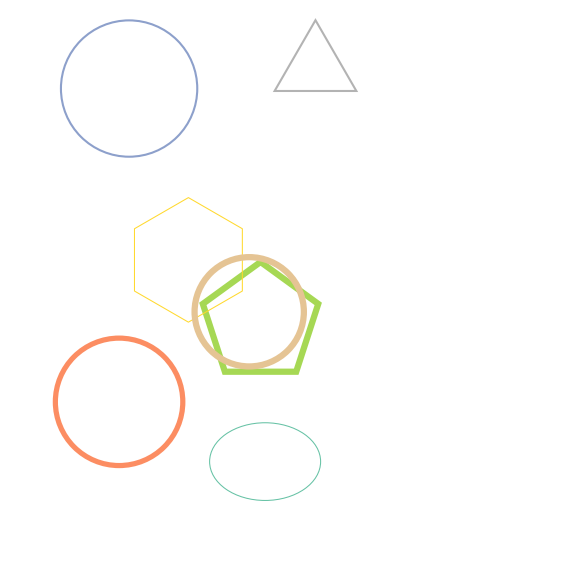[{"shape": "oval", "thickness": 0.5, "radius": 0.48, "center": [0.459, 0.2]}, {"shape": "circle", "thickness": 2.5, "radius": 0.55, "center": [0.206, 0.303]}, {"shape": "circle", "thickness": 1, "radius": 0.59, "center": [0.224, 0.846]}, {"shape": "pentagon", "thickness": 3, "radius": 0.53, "center": [0.451, 0.44]}, {"shape": "hexagon", "thickness": 0.5, "radius": 0.54, "center": [0.326, 0.549]}, {"shape": "circle", "thickness": 3, "radius": 0.47, "center": [0.432, 0.459]}, {"shape": "triangle", "thickness": 1, "radius": 0.41, "center": [0.546, 0.882]}]